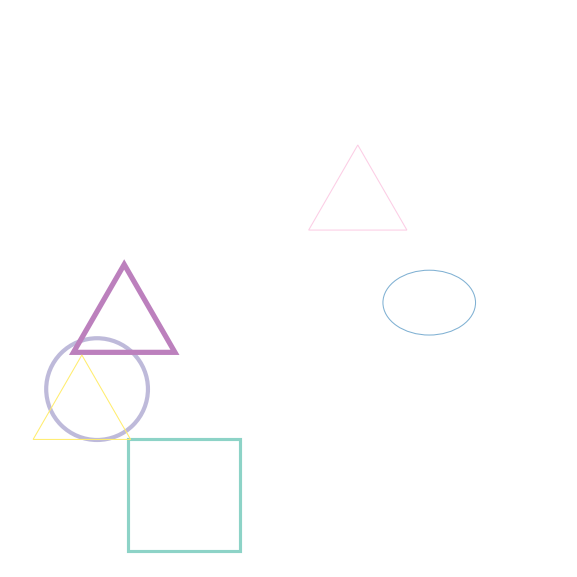[{"shape": "square", "thickness": 1.5, "radius": 0.48, "center": [0.319, 0.142]}, {"shape": "circle", "thickness": 2, "radius": 0.44, "center": [0.168, 0.325]}, {"shape": "oval", "thickness": 0.5, "radius": 0.4, "center": [0.743, 0.475]}, {"shape": "triangle", "thickness": 0.5, "radius": 0.49, "center": [0.62, 0.65]}, {"shape": "triangle", "thickness": 2.5, "radius": 0.51, "center": [0.215, 0.44]}, {"shape": "triangle", "thickness": 0.5, "radius": 0.49, "center": [0.142, 0.287]}]